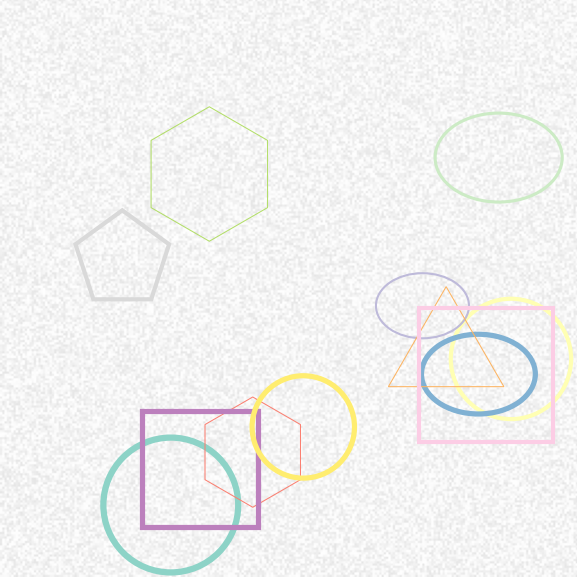[{"shape": "circle", "thickness": 3, "radius": 0.58, "center": [0.296, 0.125]}, {"shape": "circle", "thickness": 2, "radius": 0.52, "center": [0.885, 0.378]}, {"shape": "oval", "thickness": 1, "radius": 0.4, "center": [0.732, 0.47]}, {"shape": "hexagon", "thickness": 0.5, "radius": 0.48, "center": [0.438, 0.216]}, {"shape": "oval", "thickness": 2.5, "radius": 0.49, "center": [0.828, 0.351]}, {"shape": "triangle", "thickness": 0.5, "radius": 0.58, "center": [0.773, 0.387]}, {"shape": "hexagon", "thickness": 0.5, "radius": 0.58, "center": [0.362, 0.698]}, {"shape": "square", "thickness": 2, "radius": 0.58, "center": [0.842, 0.349]}, {"shape": "pentagon", "thickness": 2, "radius": 0.43, "center": [0.212, 0.55]}, {"shape": "square", "thickness": 2.5, "radius": 0.5, "center": [0.346, 0.188]}, {"shape": "oval", "thickness": 1.5, "radius": 0.55, "center": [0.863, 0.726]}, {"shape": "circle", "thickness": 2.5, "radius": 0.44, "center": [0.525, 0.26]}]